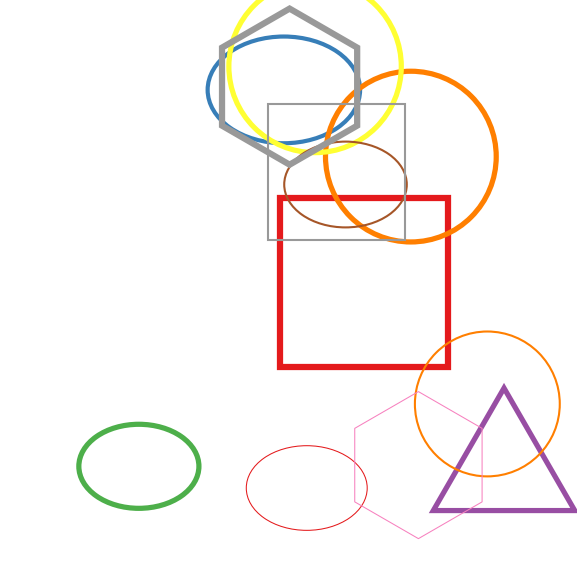[{"shape": "square", "thickness": 3, "radius": 0.73, "center": [0.63, 0.51]}, {"shape": "oval", "thickness": 0.5, "radius": 0.52, "center": [0.531, 0.154]}, {"shape": "oval", "thickness": 2, "radius": 0.66, "center": [0.492, 0.843]}, {"shape": "oval", "thickness": 2.5, "radius": 0.52, "center": [0.24, 0.192]}, {"shape": "triangle", "thickness": 2.5, "radius": 0.71, "center": [0.873, 0.186]}, {"shape": "circle", "thickness": 1, "radius": 0.63, "center": [0.844, 0.3]}, {"shape": "circle", "thickness": 2.5, "radius": 0.74, "center": [0.711, 0.728]}, {"shape": "circle", "thickness": 2.5, "radius": 0.75, "center": [0.546, 0.884]}, {"shape": "oval", "thickness": 1, "radius": 0.53, "center": [0.598, 0.68]}, {"shape": "hexagon", "thickness": 0.5, "radius": 0.64, "center": [0.725, 0.194]}, {"shape": "square", "thickness": 1, "radius": 0.59, "center": [0.582, 0.701]}, {"shape": "hexagon", "thickness": 3, "radius": 0.68, "center": [0.501, 0.849]}]